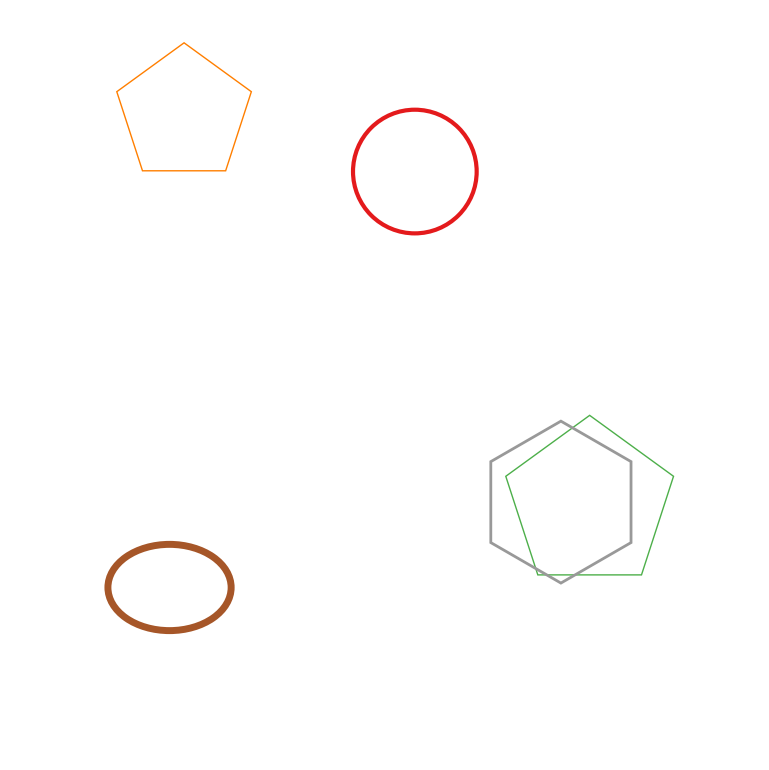[{"shape": "circle", "thickness": 1.5, "radius": 0.4, "center": [0.539, 0.777]}, {"shape": "pentagon", "thickness": 0.5, "radius": 0.57, "center": [0.766, 0.346]}, {"shape": "pentagon", "thickness": 0.5, "radius": 0.46, "center": [0.239, 0.853]}, {"shape": "oval", "thickness": 2.5, "radius": 0.4, "center": [0.22, 0.237]}, {"shape": "hexagon", "thickness": 1, "radius": 0.53, "center": [0.728, 0.348]}]